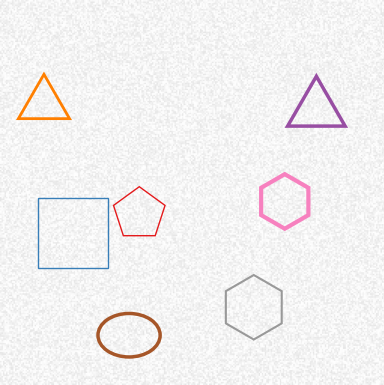[{"shape": "pentagon", "thickness": 1, "radius": 0.35, "center": [0.362, 0.445]}, {"shape": "square", "thickness": 1, "radius": 0.46, "center": [0.19, 0.395]}, {"shape": "triangle", "thickness": 2.5, "radius": 0.43, "center": [0.822, 0.716]}, {"shape": "triangle", "thickness": 2, "radius": 0.38, "center": [0.114, 0.73]}, {"shape": "oval", "thickness": 2.5, "radius": 0.4, "center": [0.335, 0.129]}, {"shape": "hexagon", "thickness": 3, "radius": 0.35, "center": [0.74, 0.477]}, {"shape": "hexagon", "thickness": 1.5, "radius": 0.42, "center": [0.659, 0.202]}]